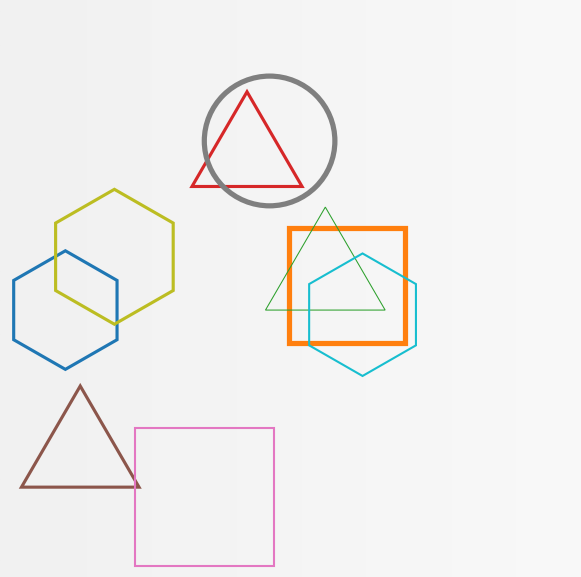[{"shape": "hexagon", "thickness": 1.5, "radius": 0.51, "center": [0.112, 0.462]}, {"shape": "square", "thickness": 2.5, "radius": 0.5, "center": [0.597, 0.505]}, {"shape": "triangle", "thickness": 0.5, "radius": 0.59, "center": [0.56, 0.522]}, {"shape": "triangle", "thickness": 1.5, "radius": 0.55, "center": [0.425, 0.731]}, {"shape": "triangle", "thickness": 1.5, "radius": 0.58, "center": [0.138, 0.214]}, {"shape": "square", "thickness": 1, "radius": 0.6, "center": [0.352, 0.139]}, {"shape": "circle", "thickness": 2.5, "radius": 0.56, "center": [0.464, 0.755]}, {"shape": "hexagon", "thickness": 1.5, "radius": 0.58, "center": [0.197, 0.554]}, {"shape": "hexagon", "thickness": 1, "radius": 0.53, "center": [0.624, 0.454]}]